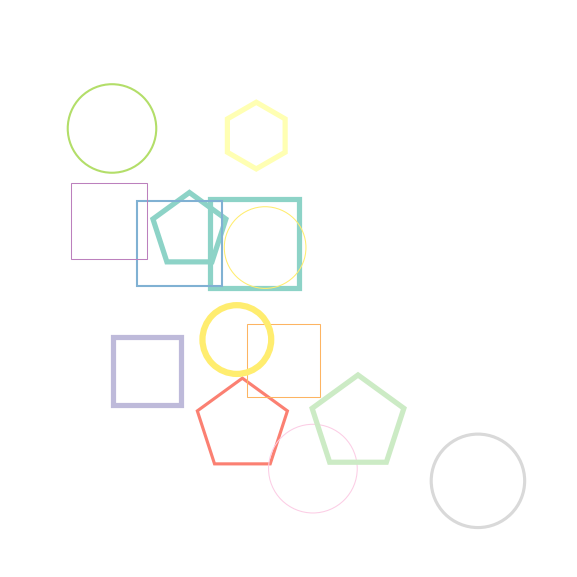[{"shape": "square", "thickness": 2.5, "radius": 0.39, "center": [0.44, 0.577]}, {"shape": "pentagon", "thickness": 2.5, "radius": 0.33, "center": [0.328, 0.599]}, {"shape": "hexagon", "thickness": 2.5, "radius": 0.29, "center": [0.444, 0.764]}, {"shape": "square", "thickness": 2.5, "radius": 0.3, "center": [0.255, 0.357]}, {"shape": "pentagon", "thickness": 1.5, "radius": 0.41, "center": [0.42, 0.262]}, {"shape": "square", "thickness": 1, "radius": 0.37, "center": [0.311, 0.577]}, {"shape": "square", "thickness": 0.5, "radius": 0.32, "center": [0.49, 0.375]}, {"shape": "circle", "thickness": 1, "radius": 0.38, "center": [0.194, 0.777]}, {"shape": "circle", "thickness": 0.5, "radius": 0.38, "center": [0.542, 0.188]}, {"shape": "circle", "thickness": 1.5, "radius": 0.4, "center": [0.828, 0.167]}, {"shape": "square", "thickness": 0.5, "radius": 0.33, "center": [0.189, 0.617]}, {"shape": "pentagon", "thickness": 2.5, "radius": 0.42, "center": [0.62, 0.266]}, {"shape": "circle", "thickness": 3, "radius": 0.3, "center": [0.41, 0.411]}, {"shape": "circle", "thickness": 0.5, "radius": 0.35, "center": [0.459, 0.57]}]